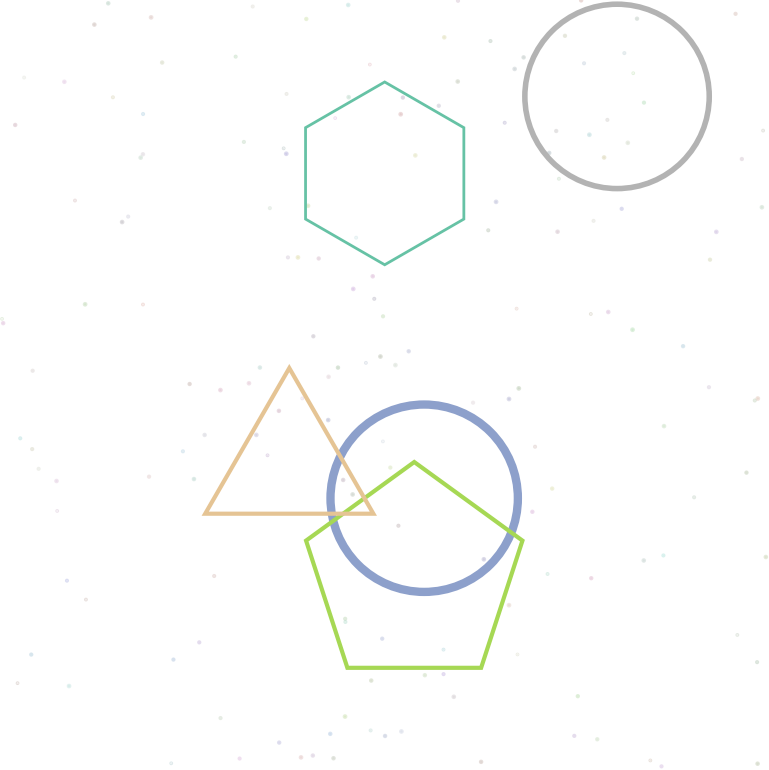[{"shape": "hexagon", "thickness": 1, "radius": 0.59, "center": [0.5, 0.775]}, {"shape": "circle", "thickness": 3, "radius": 0.61, "center": [0.551, 0.353]}, {"shape": "pentagon", "thickness": 1.5, "radius": 0.74, "center": [0.538, 0.252]}, {"shape": "triangle", "thickness": 1.5, "radius": 0.63, "center": [0.376, 0.396]}, {"shape": "circle", "thickness": 2, "radius": 0.6, "center": [0.801, 0.875]}]